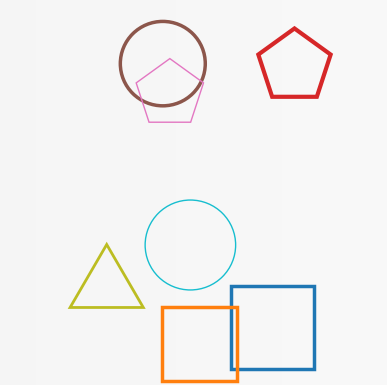[{"shape": "square", "thickness": 2.5, "radius": 0.54, "center": [0.703, 0.15]}, {"shape": "square", "thickness": 2.5, "radius": 0.48, "center": [0.514, 0.106]}, {"shape": "pentagon", "thickness": 3, "radius": 0.49, "center": [0.76, 0.828]}, {"shape": "circle", "thickness": 2.5, "radius": 0.55, "center": [0.42, 0.835]}, {"shape": "pentagon", "thickness": 1, "radius": 0.46, "center": [0.438, 0.756]}, {"shape": "triangle", "thickness": 2, "radius": 0.55, "center": [0.275, 0.256]}, {"shape": "circle", "thickness": 1, "radius": 0.58, "center": [0.491, 0.364]}]